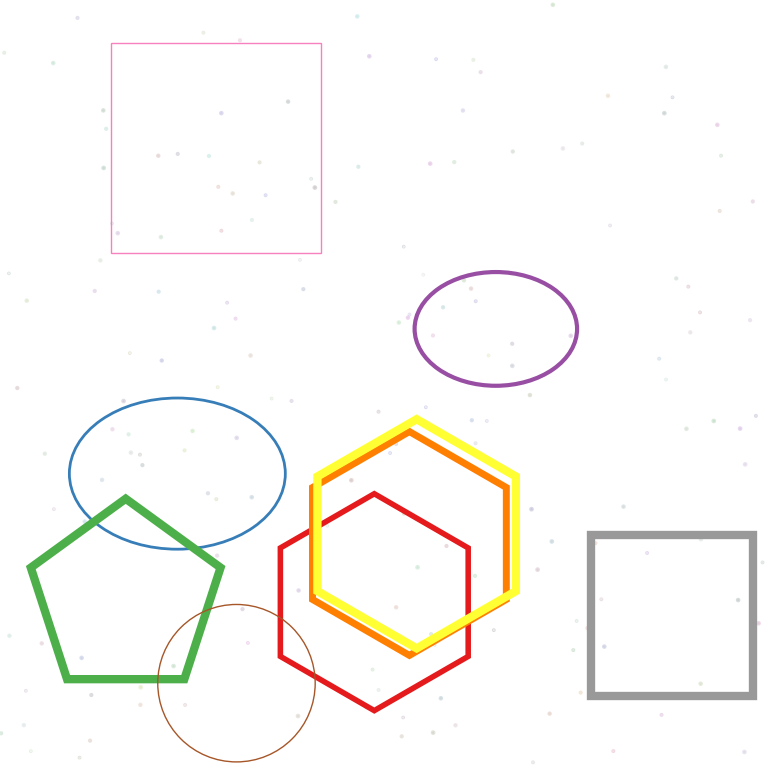[{"shape": "hexagon", "thickness": 2, "radius": 0.7, "center": [0.486, 0.218]}, {"shape": "oval", "thickness": 1, "radius": 0.7, "center": [0.23, 0.385]}, {"shape": "pentagon", "thickness": 3, "radius": 0.65, "center": [0.163, 0.223]}, {"shape": "oval", "thickness": 1.5, "radius": 0.53, "center": [0.644, 0.573]}, {"shape": "hexagon", "thickness": 2.5, "radius": 0.73, "center": [0.532, 0.294]}, {"shape": "hexagon", "thickness": 3, "radius": 0.74, "center": [0.541, 0.307]}, {"shape": "circle", "thickness": 0.5, "radius": 0.51, "center": [0.307, 0.113]}, {"shape": "square", "thickness": 0.5, "radius": 0.68, "center": [0.28, 0.807]}, {"shape": "square", "thickness": 3, "radius": 0.52, "center": [0.873, 0.201]}]